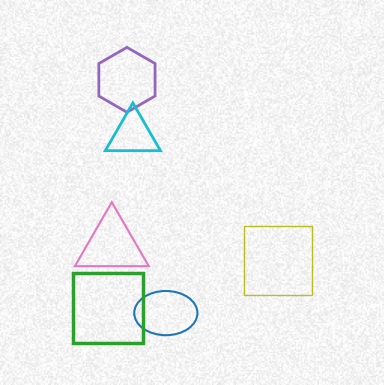[{"shape": "oval", "thickness": 1.5, "radius": 0.41, "center": [0.431, 0.187]}, {"shape": "square", "thickness": 2.5, "radius": 0.45, "center": [0.281, 0.199]}, {"shape": "hexagon", "thickness": 2, "radius": 0.42, "center": [0.33, 0.793]}, {"shape": "triangle", "thickness": 1.5, "radius": 0.55, "center": [0.29, 0.364]}, {"shape": "square", "thickness": 1, "radius": 0.44, "center": [0.722, 0.323]}, {"shape": "triangle", "thickness": 2, "radius": 0.41, "center": [0.345, 0.65]}]